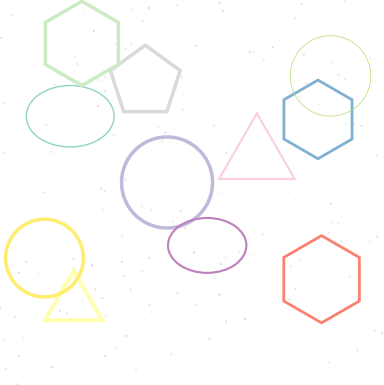[{"shape": "oval", "thickness": 1, "radius": 0.57, "center": [0.182, 0.698]}, {"shape": "triangle", "thickness": 3, "radius": 0.43, "center": [0.191, 0.211]}, {"shape": "circle", "thickness": 2.5, "radius": 0.59, "center": [0.434, 0.526]}, {"shape": "hexagon", "thickness": 2, "radius": 0.57, "center": [0.835, 0.275]}, {"shape": "hexagon", "thickness": 2, "radius": 0.51, "center": [0.826, 0.69]}, {"shape": "circle", "thickness": 0.5, "radius": 0.52, "center": [0.859, 0.803]}, {"shape": "triangle", "thickness": 1.5, "radius": 0.57, "center": [0.667, 0.592]}, {"shape": "pentagon", "thickness": 2.5, "radius": 0.48, "center": [0.377, 0.787]}, {"shape": "oval", "thickness": 1.5, "radius": 0.51, "center": [0.538, 0.363]}, {"shape": "hexagon", "thickness": 2.5, "radius": 0.55, "center": [0.213, 0.887]}, {"shape": "circle", "thickness": 2.5, "radius": 0.5, "center": [0.116, 0.33]}]